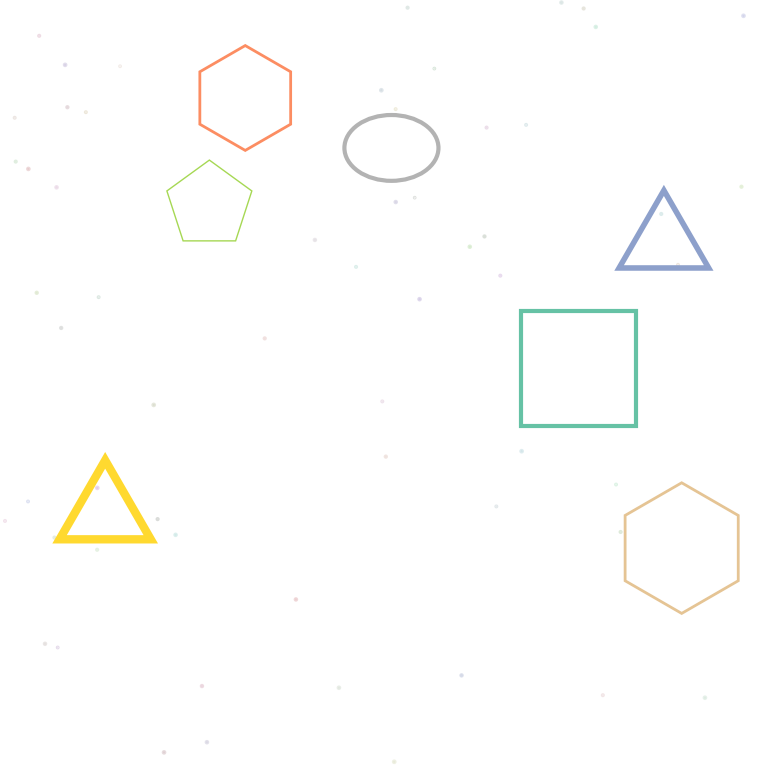[{"shape": "square", "thickness": 1.5, "radius": 0.37, "center": [0.752, 0.521]}, {"shape": "hexagon", "thickness": 1, "radius": 0.34, "center": [0.319, 0.873]}, {"shape": "triangle", "thickness": 2, "radius": 0.34, "center": [0.862, 0.686]}, {"shape": "pentagon", "thickness": 0.5, "radius": 0.29, "center": [0.272, 0.734]}, {"shape": "triangle", "thickness": 3, "radius": 0.34, "center": [0.137, 0.334]}, {"shape": "hexagon", "thickness": 1, "radius": 0.42, "center": [0.885, 0.288]}, {"shape": "oval", "thickness": 1.5, "radius": 0.31, "center": [0.508, 0.808]}]